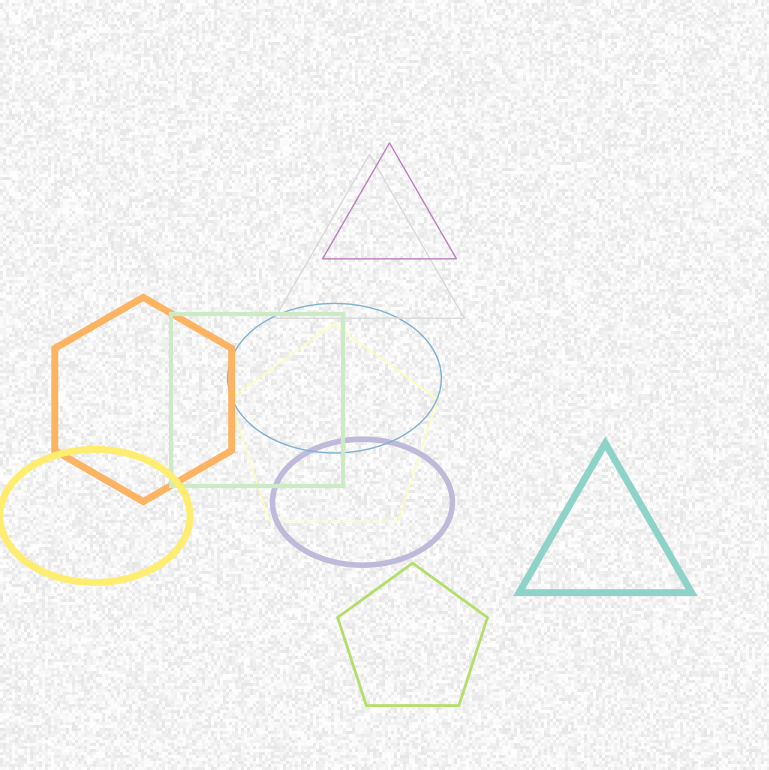[{"shape": "triangle", "thickness": 2.5, "radius": 0.65, "center": [0.786, 0.295]}, {"shape": "pentagon", "thickness": 0.5, "radius": 0.71, "center": [0.433, 0.438]}, {"shape": "oval", "thickness": 2, "radius": 0.58, "center": [0.471, 0.348]}, {"shape": "oval", "thickness": 0.5, "radius": 0.69, "center": [0.434, 0.509]}, {"shape": "hexagon", "thickness": 2.5, "radius": 0.66, "center": [0.186, 0.481]}, {"shape": "pentagon", "thickness": 1, "radius": 0.51, "center": [0.536, 0.166]}, {"shape": "triangle", "thickness": 0.5, "radius": 0.71, "center": [0.48, 0.658]}, {"shape": "triangle", "thickness": 0.5, "radius": 0.5, "center": [0.506, 0.714]}, {"shape": "square", "thickness": 1.5, "radius": 0.56, "center": [0.334, 0.48]}, {"shape": "oval", "thickness": 2.5, "radius": 0.62, "center": [0.123, 0.33]}]